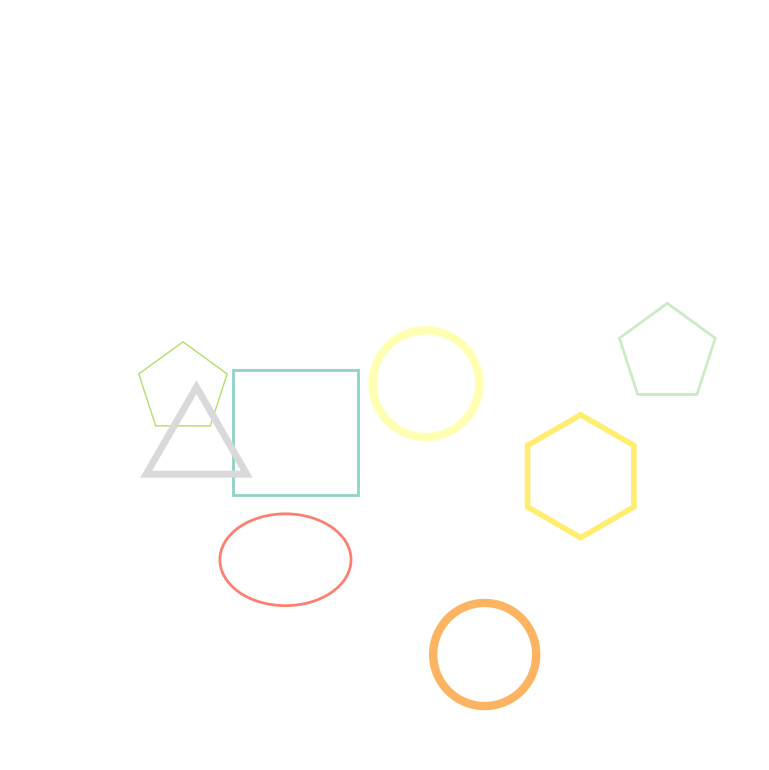[{"shape": "square", "thickness": 1, "radius": 0.41, "center": [0.384, 0.439]}, {"shape": "circle", "thickness": 3, "radius": 0.35, "center": [0.553, 0.502]}, {"shape": "oval", "thickness": 1, "radius": 0.43, "center": [0.371, 0.273]}, {"shape": "circle", "thickness": 3, "radius": 0.33, "center": [0.629, 0.15]}, {"shape": "pentagon", "thickness": 0.5, "radius": 0.3, "center": [0.238, 0.496]}, {"shape": "triangle", "thickness": 2.5, "radius": 0.38, "center": [0.255, 0.422]}, {"shape": "pentagon", "thickness": 1, "radius": 0.33, "center": [0.867, 0.541]}, {"shape": "hexagon", "thickness": 2, "radius": 0.4, "center": [0.754, 0.382]}]